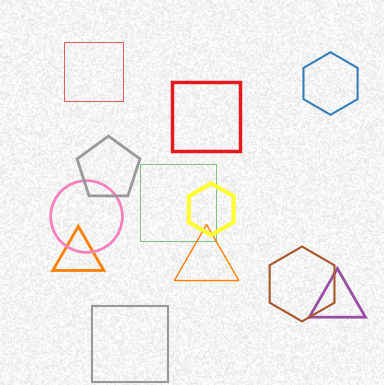[{"shape": "square", "thickness": 2.5, "radius": 0.44, "center": [0.535, 0.697]}, {"shape": "square", "thickness": 0.5, "radius": 0.38, "center": [0.243, 0.815]}, {"shape": "hexagon", "thickness": 1.5, "radius": 0.41, "center": [0.859, 0.783]}, {"shape": "square", "thickness": 0.5, "radius": 0.5, "center": [0.462, 0.474]}, {"shape": "triangle", "thickness": 2, "radius": 0.42, "center": [0.876, 0.218]}, {"shape": "triangle", "thickness": 2, "radius": 0.38, "center": [0.203, 0.336]}, {"shape": "triangle", "thickness": 1, "radius": 0.48, "center": [0.537, 0.32]}, {"shape": "hexagon", "thickness": 3, "radius": 0.34, "center": [0.549, 0.457]}, {"shape": "hexagon", "thickness": 1.5, "radius": 0.49, "center": [0.785, 0.262]}, {"shape": "circle", "thickness": 2, "radius": 0.47, "center": [0.225, 0.438]}, {"shape": "pentagon", "thickness": 2, "radius": 0.43, "center": [0.282, 0.561]}, {"shape": "square", "thickness": 1.5, "radius": 0.5, "center": [0.339, 0.107]}]